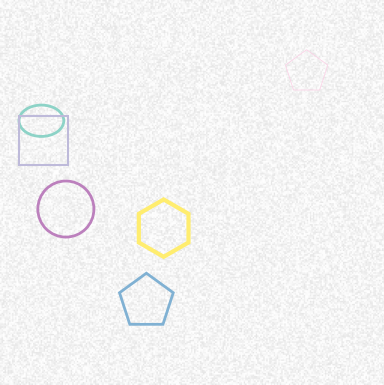[{"shape": "oval", "thickness": 2, "radius": 0.29, "center": [0.108, 0.686]}, {"shape": "square", "thickness": 1.5, "radius": 0.32, "center": [0.112, 0.636]}, {"shape": "pentagon", "thickness": 2, "radius": 0.37, "center": [0.38, 0.217]}, {"shape": "pentagon", "thickness": 0.5, "radius": 0.29, "center": [0.796, 0.813]}, {"shape": "circle", "thickness": 2, "radius": 0.36, "center": [0.171, 0.457]}, {"shape": "hexagon", "thickness": 3, "radius": 0.37, "center": [0.425, 0.407]}]